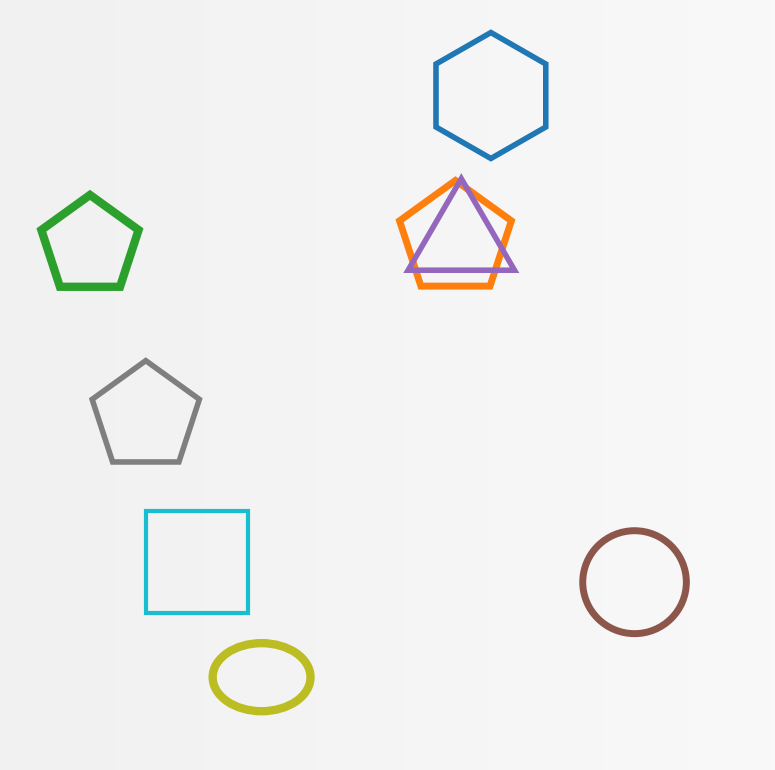[{"shape": "hexagon", "thickness": 2, "radius": 0.41, "center": [0.633, 0.876]}, {"shape": "pentagon", "thickness": 2.5, "radius": 0.38, "center": [0.588, 0.69]}, {"shape": "pentagon", "thickness": 3, "radius": 0.33, "center": [0.116, 0.681]}, {"shape": "triangle", "thickness": 2, "radius": 0.4, "center": [0.595, 0.689]}, {"shape": "circle", "thickness": 2.5, "radius": 0.33, "center": [0.819, 0.244]}, {"shape": "pentagon", "thickness": 2, "radius": 0.36, "center": [0.188, 0.459]}, {"shape": "oval", "thickness": 3, "radius": 0.32, "center": [0.338, 0.121]}, {"shape": "square", "thickness": 1.5, "radius": 0.33, "center": [0.254, 0.27]}]